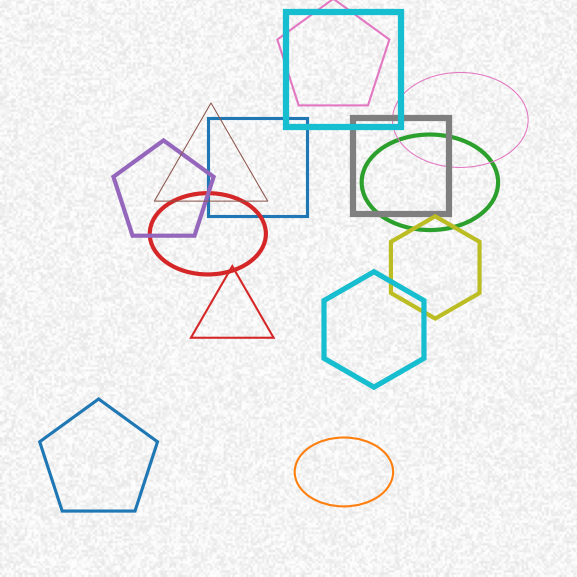[{"shape": "pentagon", "thickness": 1.5, "radius": 0.54, "center": [0.171, 0.201]}, {"shape": "square", "thickness": 1.5, "radius": 0.43, "center": [0.446, 0.71]}, {"shape": "oval", "thickness": 1, "radius": 0.43, "center": [0.596, 0.182]}, {"shape": "oval", "thickness": 2, "radius": 0.59, "center": [0.744, 0.683]}, {"shape": "oval", "thickness": 2, "radius": 0.5, "center": [0.36, 0.594]}, {"shape": "triangle", "thickness": 1, "radius": 0.41, "center": [0.402, 0.456]}, {"shape": "pentagon", "thickness": 2, "radius": 0.46, "center": [0.283, 0.665]}, {"shape": "triangle", "thickness": 0.5, "radius": 0.57, "center": [0.365, 0.708]}, {"shape": "oval", "thickness": 0.5, "radius": 0.59, "center": [0.797, 0.791]}, {"shape": "pentagon", "thickness": 1, "radius": 0.51, "center": [0.577, 0.899]}, {"shape": "square", "thickness": 3, "radius": 0.42, "center": [0.695, 0.711]}, {"shape": "hexagon", "thickness": 2, "radius": 0.44, "center": [0.754, 0.536]}, {"shape": "hexagon", "thickness": 2.5, "radius": 0.5, "center": [0.648, 0.429]}, {"shape": "square", "thickness": 3, "radius": 0.5, "center": [0.594, 0.879]}]